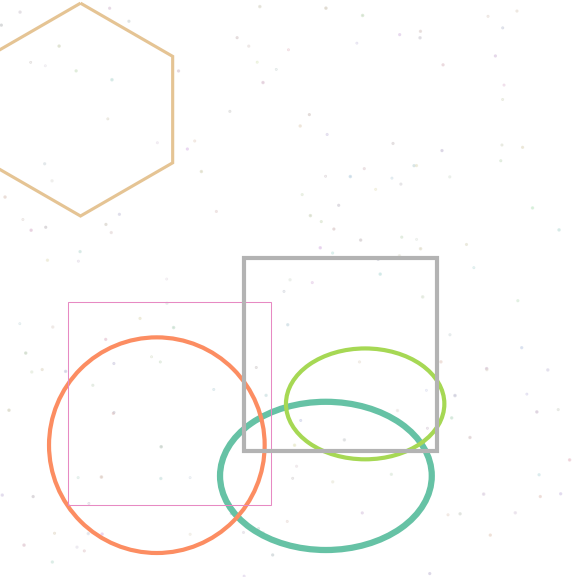[{"shape": "oval", "thickness": 3, "radius": 0.92, "center": [0.564, 0.175]}, {"shape": "circle", "thickness": 2, "radius": 0.93, "center": [0.272, 0.228]}, {"shape": "square", "thickness": 0.5, "radius": 0.88, "center": [0.293, 0.3]}, {"shape": "oval", "thickness": 2, "radius": 0.69, "center": [0.632, 0.3]}, {"shape": "hexagon", "thickness": 1.5, "radius": 0.92, "center": [0.139, 0.809]}, {"shape": "square", "thickness": 2, "radius": 0.83, "center": [0.589, 0.385]}]